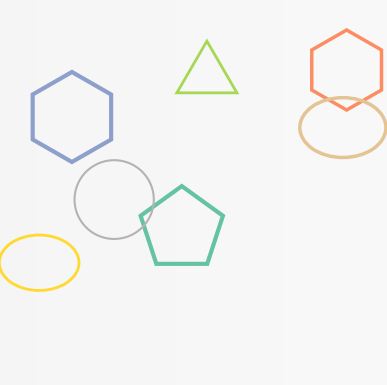[{"shape": "pentagon", "thickness": 3, "radius": 0.56, "center": [0.469, 0.405]}, {"shape": "hexagon", "thickness": 2.5, "radius": 0.52, "center": [0.895, 0.818]}, {"shape": "hexagon", "thickness": 3, "radius": 0.58, "center": [0.186, 0.696]}, {"shape": "triangle", "thickness": 2, "radius": 0.45, "center": [0.534, 0.804]}, {"shape": "oval", "thickness": 2, "radius": 0.51, "center": [0.101, 0.318]}, {"shape": "oval", "thickness": 2.5, "radius": 0.56, "center": [0.885, 0.669]}, {"shape": "circle", "thickness": 1.5, "radius": 0.51, "center": [0.295, 0.482]}]